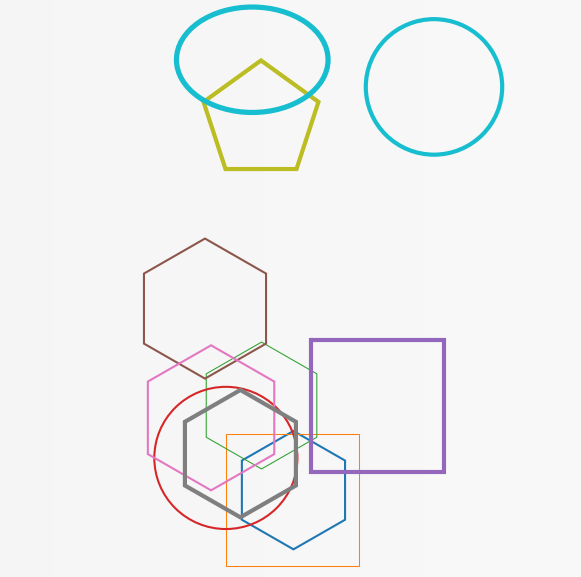[{"shape": "hexagon", "thickness": 1, "radius": 0.51, "center": [0.505, 0.15]}, {"shape": "square", "thickness": 0.5, "radius": 0.57, "center": [0.503, 0.134]}, {"shape": "hexagon", "thickness": 0.5, "radius": 0.55, "center": [0.45, 0.297]}, {"shape": "circle", "thickness": 1, "radius": 0.62, "center": [0.389, 0.206]}, {"shape": "square", "thickness": 2, "radius": 0.57, "center": [0.65, 0.297]}, {"shape": "hexagon", "thickness": 1, "radius": 0.61, "center": [0.353, 0.465]}, {"shape": "hexagon", "thickness": 1, "radius": 0.63, "center": [0.363, 0.276]}, {"shape": "hexagon", "thickness": 2, "radius": 0.55, "center": [0.414, 0.214]}, {"shape": "pentagon", "thickness": 2, "radius": 0.52, "center": [0.449, 0.791]}, {"shape": "circle", "thickness": 2, "radius": 0.59, "center": [0.747, 0.849]}, {"shape": "oval", "thickness": 2.5, "radius": 0.65, "center": [0.434, 0.896]}]